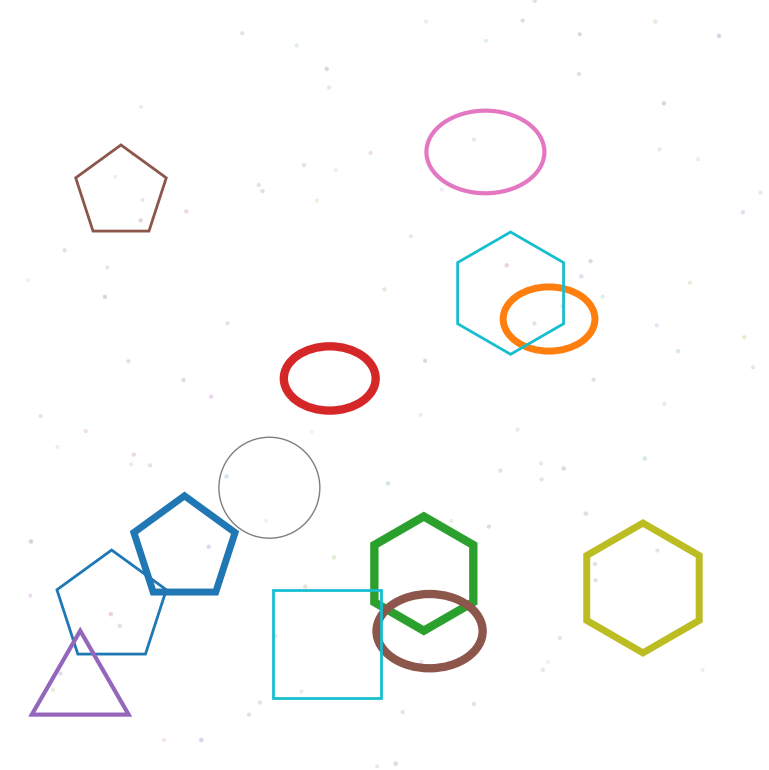[{"shape": "pentagon", "thickness": 1, "radius": 0.37, "center": [0.145, 0.211]}, {"shape": "pentagon", "thickness": 2.5, "radius": 0.35, "center": [0.24, 0.287]}, {"shape": "oval", "thickness": 2.5, "radius": 0.3, "center": [0.713, 0.586]}, {"shape": "hexagon", "thickness": 3, "radius": 0.37, "center": [0.55, 0.255]}, {"shape": "oval", "thickness": 3, "radius": 0.3, "center": [0.428, 0.509]}, {"shape": "triangle", "thickness": 1.5, "radius": 0.36, "center": [0.104, 0.108]}, {"shape": "pentagon", "thickness": 1, "radius": 0.31, "center": [0.157, 0.75]}, {"shape": "oval", "thickness": 3, "radius": 0.34, "center": [0.558, 0.18]}, {"shape": "oval", "thickness": 1.5, "radius": 0.38, "center": [0.63, 0.803]}, {"shape": "circle", "thickness": 0.5, "radius": 0.33, "center": [0.35, 0.367]}, {"shape": "hexagon", "thickness": 2.5, "radius": 0.42, "center": [0.835, 0.236]}, {"shape": "hexagon", "thickness": 1, "radius": 0.4, "center": [0.663, 0.619]}, {"shape": "square", "thickness": 1, "radius": 0.35, "center": [0.425, 0.164]}]